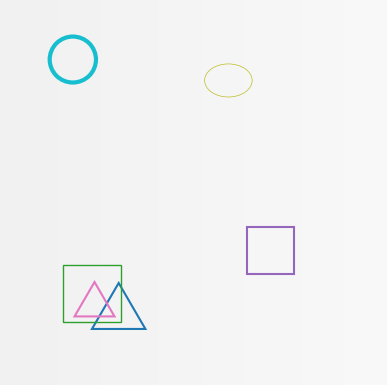[{"shape": "triangle", "thickness": 1.5, "radius": 0.4, "center": [0.306, 0.185]}, {"shape": "square", "thickness": 1, "radius": 0.37, "center": [0.237, 0.238]}, {"shape": "square", "thickness": 1.5, "radius": 0.3, "center": [0.699, 0.35]}, {"shape": "triangle", "thickness": 1.5, "radius": 0.3, "center": [0.244, 0.208]}, {"shape": "oval", "thickness": 0.5, "radius": 0.31, "center": [0.589, 0.791]}, {"shape": "circle", "thickness": 3, "radius": 0.3, "center": [0.188, 0.845]}]